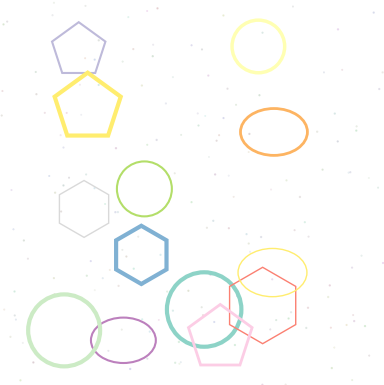[{"shape": "circle", "thickness": 3, "radius": 0.48, "center": [0.53, 0.196]}, {"shape": "circle", "thickness": 2.5, "radius": 0.34, "center": [0.671, 0.879]}, {"shape": "pentagon", "thickness": 1.5, "radius": 0.36, "center": [0.204, 0.869]}, {"shape": "hexagon", "thickness": 1, "radius": 0.5, "center": [0.682, 0.207]}, {"shape": "hexagon", "thickness": 3, "radius": 0.38, "center": [0.367, 0.338]}, {"shape": "oval", "thickness": 2, "radius": 0.43, "center": [0.712, 0.657]}, {"shape": "circle", "thickness": 1.5, "radius": 0.36, "center": [0.375, 0.509]}, {"shape": "pentagon", "thickness": 2, "radius": 0.43, "center": [0.572, 0.122]}, {"shape": "hexagon", "thickness": 1, "radius": 0.37, "center": [0.218, 0.457]}, {"shape": "oval", "thickness": 1.5, "radius": 0.42, "center": [0.32, 0.116]}, {"shape": "circle", "thickness": 3, "radius": 0.47, "center": [0.167, 0.142]}, {"shape": "oval", "thickness": 1, "radius": 0.45, "center": [0.708, 0.292]}, {"shape": "pentagon", "thickness": 3, "radius": 0.45, "center": [0.228, 0.721]}]